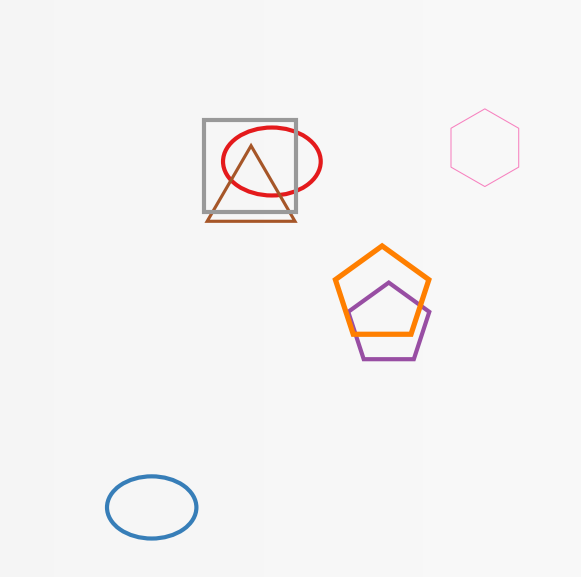[{"shape": "oval", "thickness": 2, "radius": 0.42, "center": [0.468, 0.719]}, {"shape": "oval", "thickness": 2, "radius": 0.38, "center": [0.261, 0.12]}, {"shape": "pentagon", "thickness": 2, "radius": 0.37, "center": [0.669, 0.436]}, {"shape": "pentagon", "thickness": 2.5, "radius": 0.42, "center": [0.657, 0.489]}, {"shape": "triangle", "thickness": 1.5, "radius": 0.44, "center": [0.432, 0.66]}, {"shape": "hexagon", "thickness": 0.5, "radius": 0.34, "center": [0.834, 0.743]}, {"shape": "square", "thickness": 2, "radius": 0.4, "center": [0.43, 0.711]}]